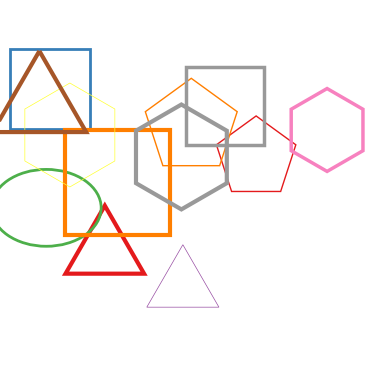[{"shape": "triangle", "thickness": 3, "radius": 0.59, "center": [0.272, 0.348]}, {"shape": "pentagon", "thickness": 1, "radius": 0.54, "center": [0.665, 0.59]}, {"shape": "square", "thickness": 2, "radius": 0.52, "center": [0.129, 0.769]}, {"shape": "oval", "thickness": 2, "radius": 0.71, "center": [0.12, 0.46]}, {"shape": "triangle", "thickness": 0.5, "radius": 0.54, "center": [0.475, 0.256]}, {"shape": "square", "thickness": 3, "radius": 0.68, "center": [0.305, 0.527]}, {"shape": "pentagon", "thickness": 1, "radius": 0.63, "center": [0.497, 0.671]}, {"shape": "hexagon", "thickness": 0.5, "radius": 0.67, "center": [0.181, 0.649]}, {"shape": "triangle", "thickness": 3, "radius": 0.7, "center": [0.102, 0.727]}, {"shape": "hexagon", "thickness": 2.5, "radius": 0.54, "center": [0.85, 0.662]}, {"shape": "square", "thickness": 2.5, "radius": 0.51, "center": [0.585, 0.725]}, {"shape": "hexagon", "thickness": 3, "radius": 0.68, "center": [0.471, 0.592]}]